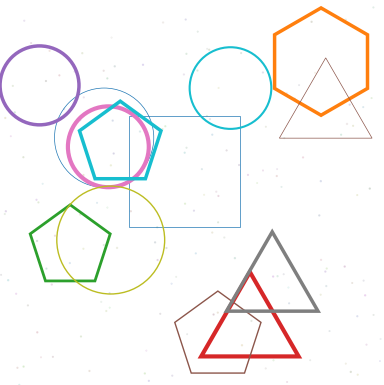[{"shape": "circle", "thickness": 0.5, "radius": 0.64, "center": [0.27, 0.642]}, {"shape": "square", "thickness": 0.5, "radius": 0.72, "center": [0.479, 0.554]}, {"shape": "hexagon", "thickness": 2.5, "radius": 0.7, "center": [0.834, 0.84]}, {"shape": "pentagon", "thickness": 2, "radius": 0.55, "center": [0.182, 0.359]}, {"shape": "triangle", "thickness": 3, "radius": 0.73, "center": [0.649, 0.147]}, {"shape": "circle", "thickness": 2.5, "radius": 0.51, "center": [0.103, 0.778]}, {"shape": "triangle", "thickness": 0.5, "radius": 0.7, "center": [0.846, 0.711]}, {"shape": "pentagon", "thickness": 1, "radius": 0.59, "center": [0.566, 0.126]}, {"shape": "circle", "thickness": 3, "radius": 0.53, "center": [0.281, 0.619]}, {"shape": "triangle", "thickness": 2.5, "radius": 0.69, "center": [0.707, 0.26]}, {"shape": "circle", "thickness": 1, "radius": 0.7, "center": [0.288, 0.376]}, {"shape": "circle", "thickness": 1.5, "radius": 0.53, "center": [0.599, 0.771]}, {"shape": "pentagon", "thickness": 2.5, "radius": 0.56, "center": [0.312, 0.626]}]